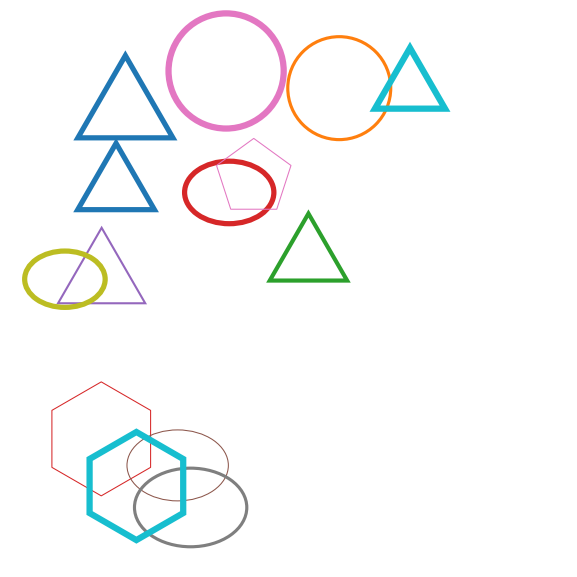[{"shape": "triangle", "thickness": 2.5, "radius": 0.47, "center": [0.217, 0.808]}, {"shape": "triangle", "thickness": 2.5, "radius": 0.38, "center": [0.201, 0.674]}, {"shape": "circle", "thickness": 1.5, "radius": 0.45, "center": [0.587, 0.846]}, {"shape": "triangle", "thickness": 2, "radius": 0.39, "center": [0.534, 0.552]}, {"shape": "oval", "thickness": 2.5, "radius": 0.39, "center": [0.397, 0.666]}, {"shape": "hexagon", "thickness": 0.5, "radius": 0.49, "center": [0.175, 0.239]}, {"shape": "triangle", "thickness": 1, "radius": 0.44, "center": [0.176, 0.518]}, {"shape": "oval", "thickness": 0.5, "radius": 0.44, "center": [0.308, 0.193]}, {"shape": "pentagon", "thickness": 0.5, "radius": 0.34, "center": [0.439, 0.692]}, {"shape": "circle", "thickness": 3, "radius": 0.5, "center": [0.392, 0.876]}, {"shape": "oval", "thickness": 1.5, "radius": 0.49, "center": [0.33, 0.12]}, {"shape": "oval", "thickness": 2.5, "radius": 0.35, "center": [0.112, 0.516]}, {"shape": "hexagon", "thickness": 3, "radius": 0.47, "center": [0.236, 0.158]}, {"shape": "triangle", "thickness": 3, "radius": 0.35, "center": [0.71, 0.846]}]